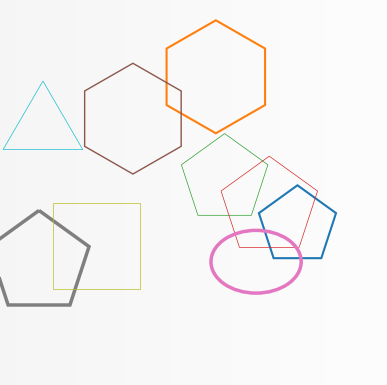[{"shape": "pentagon", "thickness": 1.5, "radius": 0.52, "center": [0.768, 0.414]}, {"shape": "hexagon", "thickness": 1.5, "radius": 0.73, "center": [0.557, 0.801]}, {"shape": "pentagon", "thickness": 0.5, "radius": 0.59, "center": [0.58, 0.536]}, {"shape": "pentagon", "thickness": 0.5, "radius": 0.65, "center": [0.695, 0.463]}, {"shape": "hexagon", "thickness": 1, "radius": 0.72, "center": [0.343, 0.692]}, {"shape": "oval", "thickness": 2.5, "radius": 0.58, "center": [0.661, 0.32]}, {"shape": "pentagon", "thickness": 2.5, "radius": 0.68, "center": [0.101, 0.318]}, {"shape": "square", "thickness": 0.5, "radius": 0.56, "center": [0.249, 0.36]}, {"shape": "triangle", "thickness": 0.5, "radius": 0.59, "center": [0.111, 0.671]}]